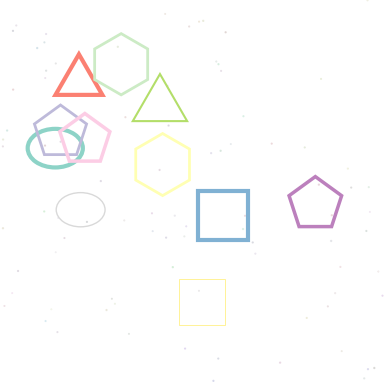[{"shape": "oval", "thickness": 3, "radius": 0.36, "center": [0.144, 0.615]}, {"shape": "hexagon", "thickness": 2, "radius": 0.4, "center": [0.422, 0.573]}, {"shape": "pentagon", "thickness": 2, "radius": 0.36, "center": [0.157, 0.656]}, {"shape": "triangle", "thickness": 3, "radius": 0.35, "center": [0.205, 0.789]}, {"shape": "square", "thickness": 3, "radius": 0.32, "center": [0.58, 0.44]}, {"shape": "triangle", "thickness": 1.5, "radius": 0.41, "center": [0.415, 0.726]}, {"shape": "pentagon", "thickness": 2.5, "radius": 0.34, "center": [0.22, 0.637]}, {"shape": "oval", "thickness": 1, "radius": 0.32, "center": [0.209, 0.455]}, {"shape": "pentagon", "thickness": 2.5, "radius": 0.36, "center": [0.819, 0.47]}, {"shape": "hexagon", "thickness": 2, "radius": 0.4, "center": [0.315, 0.833]}, {"shape": "square", "thickness": 0.5, "radius": 0.3, "center": [0.524, 0.215]}]